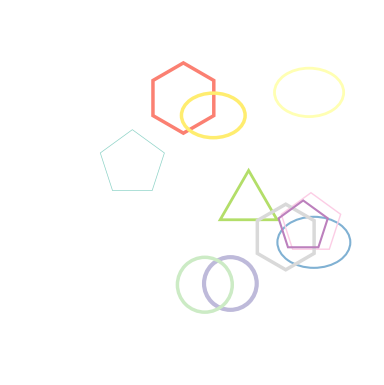[{"shape": "pentagon", "thickness": 0.5, "radius": 0.44, "center": [0.344, 0.576]}, {"shape": "oval", "thickness": 2, "radius": 0.45, "center": [0.803, 0.76]}, {"shape": "circle", "thickness": 3, "radius": 0.34, "center": [0.598, 0.264]}, {"shape": "hexagon", "thickness": 2.5, "radius": 0.46, "center": [0.476, 0.745]}, {"shape": "oval", "thickness": 1.5, "radius": 0.47, "center": [0.815, 0.371]}, {"shape": "triangle", "thickness": 2, "radius": 0.43, "center": [0.646, 0.472]}, {"shape": "pentagon", "thickness": 1, "radius": 0.41, "center": [0.808, 0.418]}, {"shape": "hexagon", "thickness": 2.5, "radius": 0.43, "center": [0.742, 0.384]}, {"shape": "pentagon", "thickness": 1.5, "radius": 0.34, "center": [0.787, 0.412]}, {"shape": "circle", "thickness": 2.5, "radius": 0.36, "center": [0.532, 0.26]}, {"shape": "oval", "thickness": 2.5, "radius": 0.41, "center": [0.554, 0.7]}]